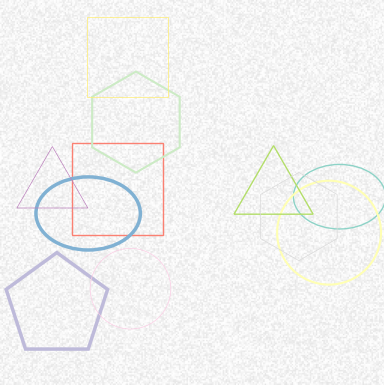[{"shape": "oval", "thickness": 1, "radius": 0.6, "center": [0.882, 0.489]}, {"shape": "circle", "thickness": 1.5, "radius": 0.67, "center": [0.855, 0.396]}, {"shape": "pentagon", "thickness": 2.5, "radius": 0.69, "center": [0.148, 0.205]}, {"shape": "square", "thickness": 1, "radius": 0.59, "center": [0.305, 0.509]}, {"shape": "oval", "thickness": 2.5, "radius": 0.68, "center": [0.229, 0.446]}, {"shape": "triangle", "thickness": 1, "radius": 0.59, "center": [0.711, 0.503]}, {"shape": "circle", "thickness": 0.5, "radius": 0.52, "center": [0.339, 0.25]}, {"shape": "hexagon", "thickness": 0.5, "radius": 0.57, "center": [0.776, 0.438]}, {"shape": "triangle", "thickness": 0.5, "radius": 0.53, "center": [0.136, 0.513]}, {"shape": "hexagon", "thickness": 1.5, "radius": 0.66, "center": [0.353, 0.683]}, {"shape": "square", "thickness": 0.5, "radius": 0.52, "center": [0.33, 0.852]}]